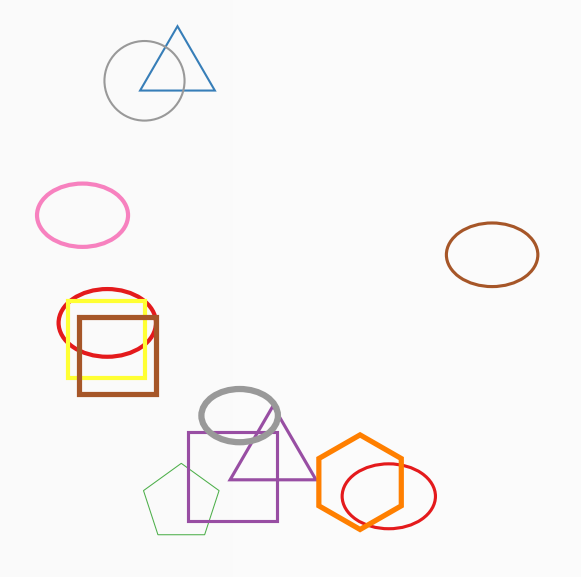[{"shape": "oval", "thickness": 1.5, "radius": 0.4, "center": [0.669, 0.14]}, {"shape": "oval", "thickness": 2, "radius": 0.42, "center": [0.185, 0.44]}, {"shape": "triangle", "thickness": 1, "radius": 0.37, "center": [0.305, 0.879]}, {"shape": "pentagon", "thickness": 0.5, "radius": 0.34, "center": [0.312, 0.128]}, {"shape": "triangle", "thickness": 1.5, "radius": 0.43, "center": [0.47, 0.211]}, {"shape": "square", "thickness": 1.5, "radius": 0.38, "center": [0.4, 0.174]}, {"shape": "hexagon", "thickness": 2.5, "radius": 0.41, "center": [0.619, 0.164]}, {"shape": "square", "thickness": 2, "radius": 0.33, "center": [0.183, 0.411]}, {"shape": "square", "thickness": 2.5, "radius": 0.33, "center": [0.202, 0.384]}, {"shape": "oval", "thickness": 1.5, "radius": 0.39, "center": [0.847, 0.558]}, {"shape": "oval", "thickness": 2, "radius": 0.39, "center": [0.142, 0.626]}, {"shape": "circle", "thickness": 1, "radius": 0.34, "center": [0.249, 0.859]}, {"shape": "oval", "thickness": 3, "radius": 0.33, "center": [0.412, 0.279]}]